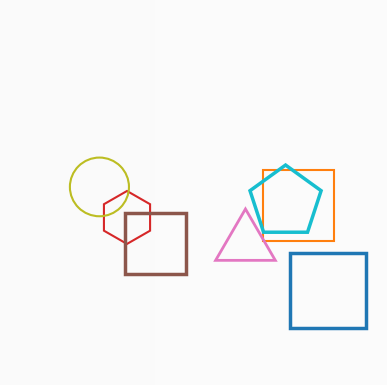[{"shape": "square", "thickness": 2.5, "radius": 0.49, "center": [0.846, 0.245]}, {"shape": "square", "thickness": 1.5, "radius": 0.46, "center": [0.77, 0.466]}, {"shape": "hexagon", "thickness": 1.5, "radius": 0.34, "center": [0.328, 0.435]}, {"shape": "square", "thickness": 2.5, "radius": 0.4, "center": [0.401, 0.367]}, {"shape": "triangle", "thickness": 2, "radius": 0.44, "center": [0.633, 0.368]}, {"shape": "circle", "thickness": 1.5, "radius": 0.38, "center": [0.257, 0.514]}, {"shape": "pentagon", "thickness": 2.5, "radius": 0.48, "center": [0.737, 0.475]}]